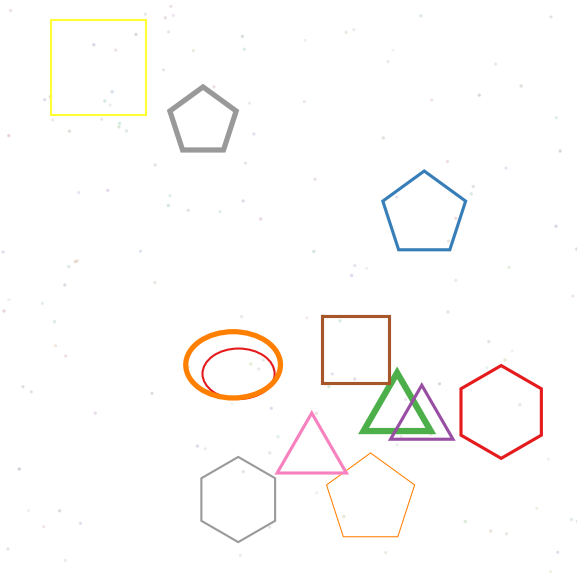[{"shape": "oval", "thickness": 1, "radius": 0.31, "center": [0.413, 0.352]}, {"shape": "hexagon", "thickness": 1.5, "radius": 0.4, "center": [0.868, 0.286]}, {"shape": "pentagon", "thickness": 1.5, "radius": 0.38, "center": [0.735, 0.628]}, {"shape": "triangle", "thickness": 3, "radius": 0.34, "center": [0.688, 0.286]}, {"shape": "triangle", "thickness": 1.5, "radius": 0.31, "center": [0.73, 0.27]}, {"shape": "pentagon", "thickness": 0.5, "radius": 0.4, "center": [0.642, 0.135]}, {"shape": "oval", "thickness": 2.5, "radius": 0.41, "center": [0.404, 0.367]}, {"shape": "square", "thickness": 1, "radius": 0.41, "center": [0.171, 0.882]}, {"shape": "square", "thickness": 1.5, "radius": 0.29, "center": [0.615, 0.394]}, {"shape": "triangle", "thickness": 1.5, "radius": 0.35, "center": [0.54, 0.215]}, {"shape": "hexagon", "thickness": 1, "radius": 0.37, "center": [0.413, 0.134]}, {"shape": "pentagon", "thickness": 2.5, "radius": 0.3, "center": [0.352, 0.788]}]